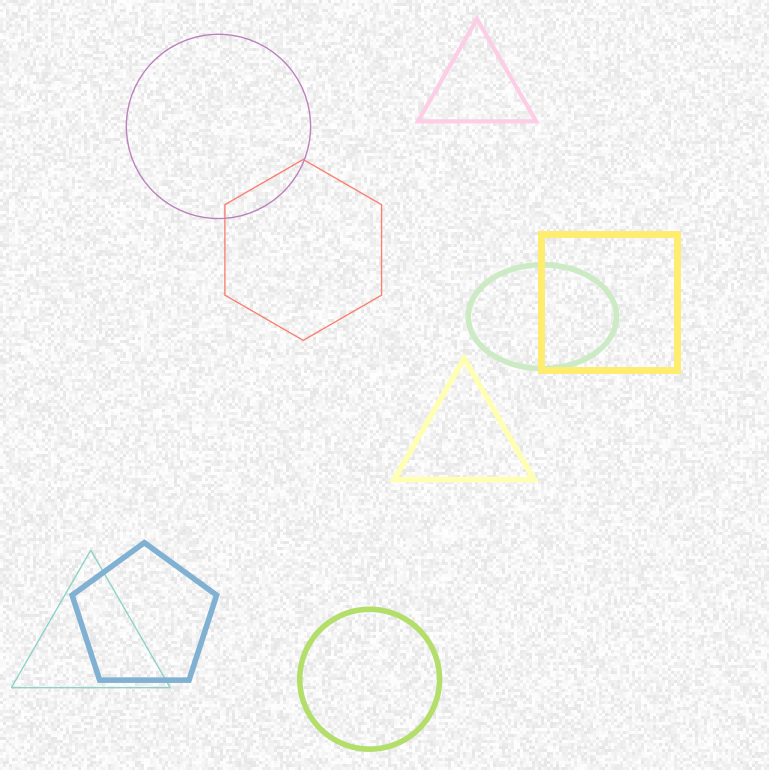[{"shape": "triangle", "thickness": 0.5, "radius": 0.6, "center": [0.118, 0.166]}, {"shape": "triangle", "thickness": 2, "radius": 0.52, "center": [0.603, 0.43]}, {"shape": "hexagon", "thickness": 0.5, "radius": 0.59, "center": [0.394, 0.675]}, {"shape": "pentagon", "thickness": 2, "radius": 0.49, "center": [0.187, 0.197]}, {"shape": "circle", "thickness": 2, "radius": 0.45, "center": [0.48, 0.118]}, {"shape": "triangle", "thickness": 1.5, "radius": 0.44, "center": [0.62, 0.887]}, {"shape": "circle", "thickness": 0.5, "radius": 0.6, "center": [0.284, 0.836]}, {"shape": "oval", "thickness": 2, "radius": 0.48, "center": [0.704, 0.589]}, {"shape": "square", "thickness": 2.5, "radius": 0.44, "center": [0.791, 0.608]}]